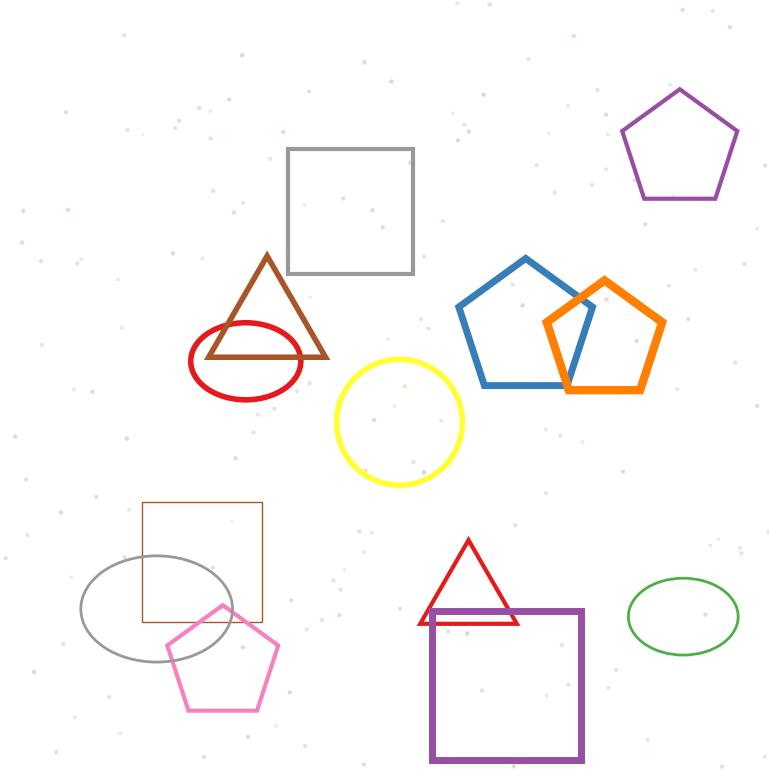[{"shape": "oval", "thickness": 2, "radius": 0.36, "center": [0.319, 0.531]}, {"shape": "triangle", "thickness": 1.5, "radius": 0.36, "center": [0.608, 0.226]}, {"shape": "pentagon", "thickness": 2.5, "radius": 0.46, "center": [0.683, 0.573]}, {"shape": "oval", "thickness": 1, "radius": 0.36, "center": [0.887, 0.199]}, {"shape": "square", "thickness": 2.5, "radius": 0.48, "center": [0.658, 0.109]}, {"shape": "pentagon", "thickness": 1.5, "radius": 0.39, "center": [0.883, 0.806]}, {"shape": "pentagon", "thickness": 3, "radius": 0.39, "center": [0.785, 0.557]}, {"shape": "circle", "thickness": 2, "radius": 0.41, "center": [0.519, 0.452]}, {"shape": "triangle", "thickness": 2, "radius": 0.44, "center": [0.347, 0.58]}, {"shape": "square", "thickness": 0.5, "radius": 0.39, "center": [0.262, 0.27]}, {"shape": "pentagon", "thickness": 1.5, "radius": 0.38, "center": [0.289, 0.138]}, {"shape": "square", "thickness": 1.5, "radius": 0.41, "center": [0.455, 0.726]}, {"shape": "oval", "thickness": 1, "radius": 0.49, "center": [0.204, 0.209]}]